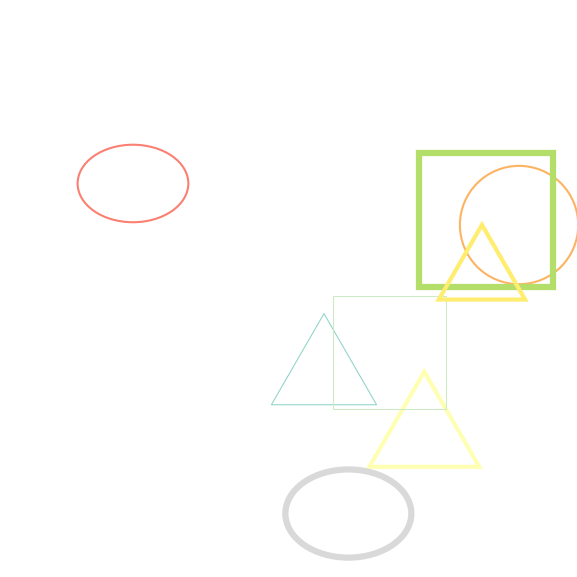[{"shape": "triangle", "thickness": 0.5, "radius": 0.53, "center": [0.561, 0.351]}, {"shape": "triangle", "thickness": 2, "radius": 0.55, "center": [0.735, 0.246]}, {"shape": "oval", "thickness": 1, "radius": 0.48, "center": [0.23, 0.681]}, {"shape": "circle", "thickness": 1, "radius": 0.51, "center": [0.899, 0.609]}, {"shape": "square", "thickness": 3, "radius": 0.58, "center": [0.842, 0.618]}, {"shape": "oval", "thickness": 3, "radius": 0.55, "center": [0.603, 0.11]}, {"shape": "square", "thickness": 0.5, "radius": 0.49, "center": [0.674, 0.389]}, {"shape": "triangle", "thickness": 2, "radius": 0.43, "center": [0.835, 0.524]}]